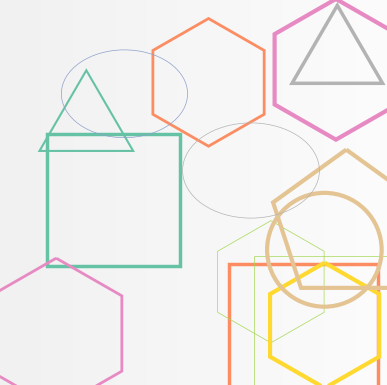[{"shape": "square", "thickness": 2.5, "radius": 0.86, "center": [0.293, 0.482]}, {"shape": "triangle", "thickness": 1.5, "radius": 0.7, "center": [0.223, 0.678]}, {"shape": "hexagon", "thickness": 2, "radius": 0.83, "center": [0.538, 0.786]}, {"shape": "square", "thickness": 2.5, "radius": 0.96, "center": [0.782, 0.122]}, {"shape": "oval", "thickness": 0.5, "radius": 0.81, "center": [0.321, 0.756]}, {"shape": "hexagon", "thickness": 2, "radius": 0.98, "center": [0.145, 0.134]}, {"shape": "hexagon", "thickness": 3, "radius": 0.91, "center": [0.867, 0.82]}, {"shape": "square", "thickness": 0.5, "radius": 0.9, "center": [0.836, 0.155]}, {"shape": "hexagon", "thickness": 0.5, "radius": 0.79, "center": [0.699, 0.268]}, {"shape": "hexagon", "thickness": 3, "radius": 0.81, "center": [0.838, 0.155]}, {"shape": "pentagon", "thickness": 3, "radius": 0.99, "center": [0.894, 0.413]}, {"shape": "circle", "thickness": 3, "radius": 0.74, "center": [0.837, 0.351]}, {"shape": "triangle", "thickness": 2.5, "radius": 0.67, "center": [0.87, 0.851]}, {"shape": "oval", "thickness": 0.5, "radius": 0.88, "center": [0.648, 0.557]}]